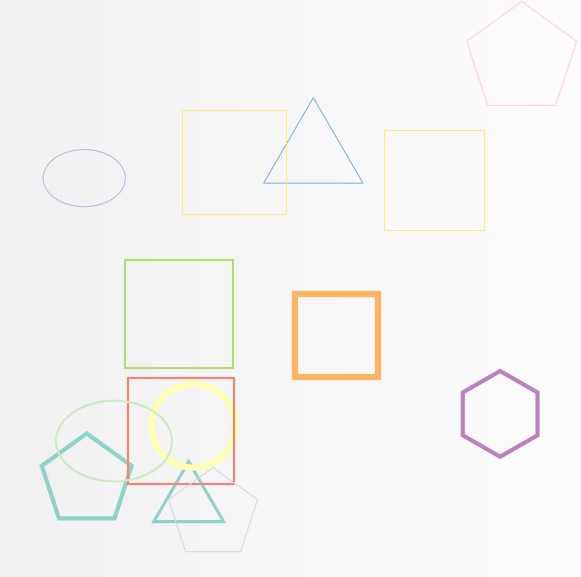[{"shape": "triangle", "thickness": 1.5, "radius": 0.35, "center": [0.325, 0.131]}, {"shape": "pentagon", "thickness": 2, "radius": 0.41, "center": [0.149, 0.167]}, {"shape": "circle", "thickness": 3, "radius": 0.36, "center": [0.333, 0.262]}, {"shape": "oval", "thickness": 0.5, "radius": 0.35, "center": [0.145, 0.691]}, {"shape": "square", "thickness": 1, "radius": 0.46, "center": [0.311, 0.253]}, {"shape": "triangle", "thickness": 0.5, "radius": 0.49, "center": [0.539, 0.731]}, {"shape": "square", "thickness": 3, "radius": 0.36, "center": [0.579, 0.419]}, {"shape": "square", "thickness": 1, "radius": 0.47, "center": [0.308, 0.456]}, {"shape": "pentagon", "thickness": 0.5, "radius": 0.5, "center": [0.898, 0.897]}, {"shape": "pentagon", "thickness": 0.5, "radius": 0.4, "center": [0.367, 0.109]}, {"shape": "hexagon", "thickness": 2, "radius": 0.37, "center": [0.86, 0.282]}, {"shape": "oval", "thickness": 1, "radius": 0.5, "center": [0.196, 0.235]}, {"shape": "square", "thickness": 0.5, "radius": 0.43, "center": [0.747, 0.687]}, {"shape": "square", "thickness": 0.5, "radius": 0.45, "center": [0.403, 0.719]}]